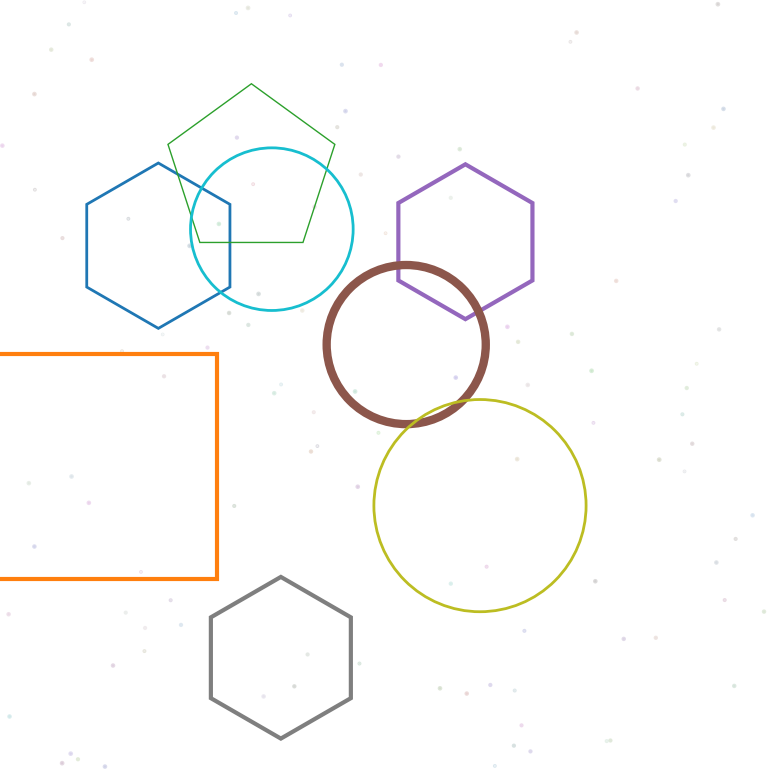[{"shape": "hexagon", "thickness": 1, "radius": 0.54, "center": [0.206, 0.681]}, {"shape": "square", "thickness": 1.5, "radius": 0.73, "center": [0.135, 0.394]}, {"shape": "pentagon", "thickness": 0.5, "radius": 0.57, "center": [0.327, 0.777]}, {"shape": "hexagon", "thickness": 1.5, "radius": 0.5, "center": [0.604, 0.686]}, {"shape": "circle", "thickness": 3, "radius": 0.52, "center": [0.528, 0.553]}, {"shape": "hexagon", "thickness": 1.5, "radius": 0.52, "center": [0.365, 0.146]}, {"shape": "circle", "thickness": 1, "radius": 0.69, "center": [0.623, 0.343]}, {"shape": "circle", "thickness": 1, "radius": 0.53, "center": [0.353, 0.702]}]